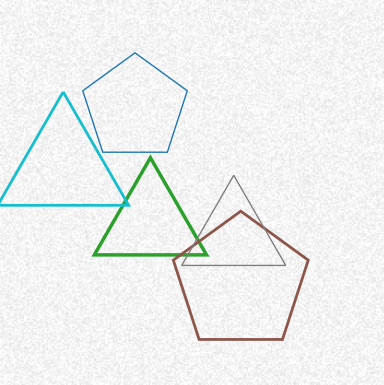[{"shape": "pentagon", "thickness": 1, "radius": 0.71, "center": [0.351, 0.72]}, {"shape": "triangle", "thickness": 2.5, "radius": 0.84, "center": [0.391, 0.422]}, {"shape": "pentagon", "thickness": 2, "radius": 0.92, "center": [0.625, 0.267]}, {"shape": "triangle", "thickness": 1, "radius": 0.78, "center": [0.607, 0.389]}, {"shape": "triangle", "thickness": 2, "radius": 0.98, "center": [0.164, 0.565]}]